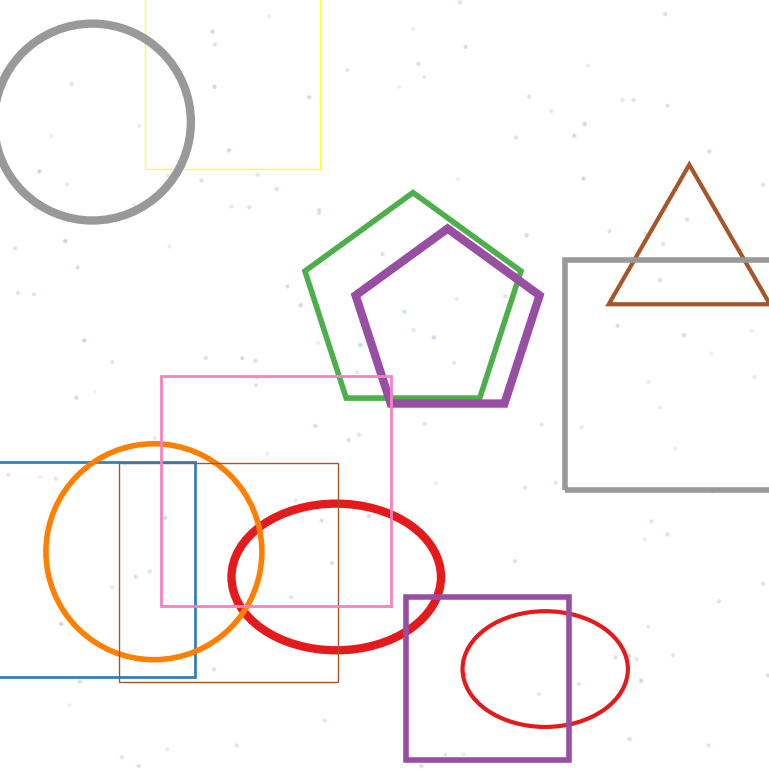[{"shape": "oval", "thickness": 1.5, "radius": 0.54, "center": [0.708, 0.131]}, {"shape": "oval", "thickness": 3, "radius": 0.68, "center": [0.437, 0.251]}, {"shape": "square", "thickness": 1, "radius": 0.7, "center": [0.113, 0.261]}, {"shape": "pentagon", "thickness": 2, "radius": 0.74, "center": [0.536, 0.602]}, {"shape": "square", "thickness": 2, "radius": 0.53, "center": [0.633, 0.119]}, {"shape": "pentagon", "thickness": 3, "radius": 0.63, "center": [0.581, 0.578]}, {"shape": "circle", "thickness": 2, "radius": 0.7, "center": [0.2, 0.283]}, {"shape": "square", "thickness": 0.5, "radius": 0.57, "center": [0.302, 0.893]}, {"shape": "triangle", "thickness": 1.5, "radius": 0.6, "center": [0.895, 0.665]}, {"shape": "square", "thickness": 0.5, "radius": 0.71, "center": [0.297, 0.256]}, {"shape": "square", "thickness": 1, "radius": 0.75, "center": [0.358, 0.363]}, {"shape": "circle", "thickness": 3, "radius": 0.64, "center": [0.12, 0.841]}, {"shape": "square", "thickness": 2, "radius": 0.75, "center": [0.883, 0.513]}]